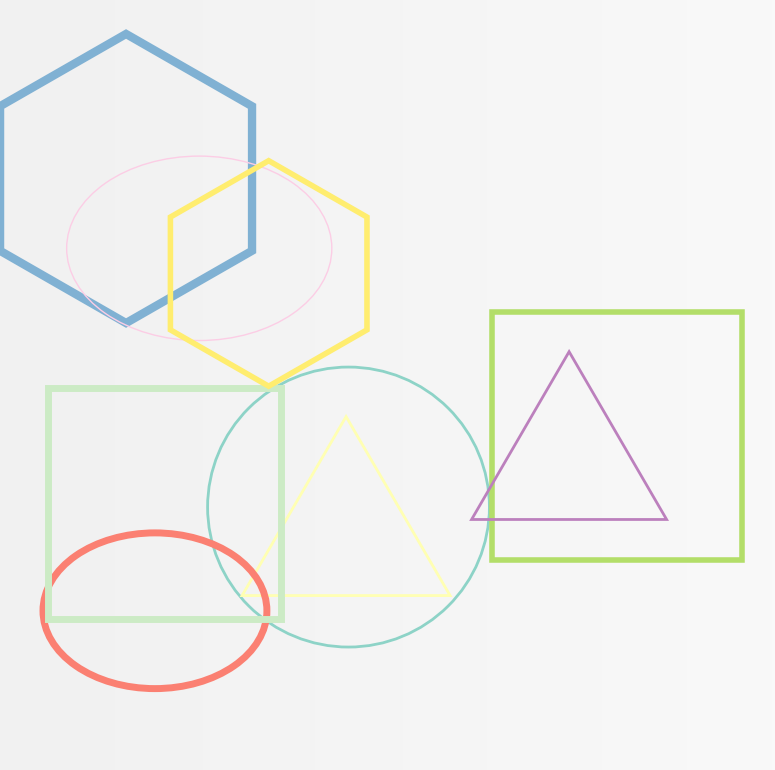[{"shape": "circle", "thickness": 1, "radius": 0.91, "center": [0.45, 0.341]}, {"shape": "triangle", "thickness": 1, "radius": 0.77, "center": [0.447, 0.304]}, {"shape": "oval", "thickness": 2.5, "radius": 0.72, "center": [0.2, 0.207]}, {"shape": "hexagon", "thickness": 3, "radius": 0.94, "center": [0.163, 0.768]}, {"shape": "square", "thickness": 2, "radius": 0.81, "center": [0.797, 0.434]}, {"shape": "oval", "thickness": 0.5, "radius": 0.86, "center": [0.257, 0.678]}, {"shape": "triangle", "thickness": 1, "radius": 0.73, "center": [0.734, 0.398]}, {"shape": "square", "thickness": 2.5, "radius": 0.75, "center": [0.212, 0.346]}, {"shape": "hexagon", "thickness": 2, "radius": 0.73, "center": [0.347, 0.645]}]